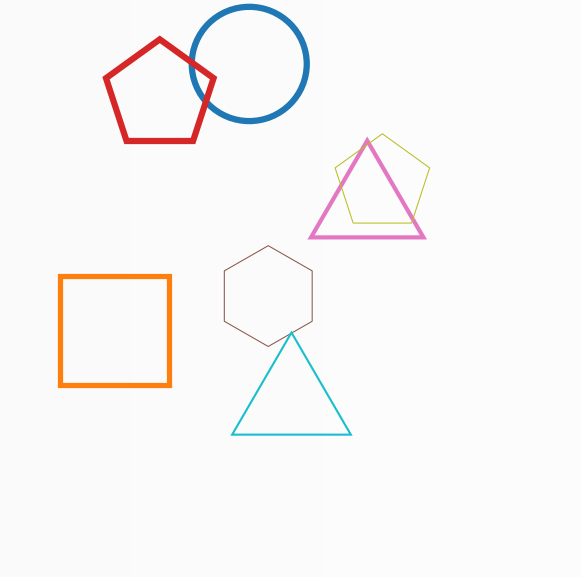[{"shape": "circle", "thickness": 3, "radius": 0.49, "center": [0.429, 0.888]}, {"shape": "square", "thickness": 2.5, "radius": 0.47, "center": [0.197, 0.427]}, {"shape": "pentagon", "thickness": 3, "radius": 0.49, "center": [0.275, 0.834]}, {"shape": "hexagon", "thickness": 0.5, "radius": 0.44, "center": [0.461, 0.486]}, {"shape": "triangle", "thickness": 2, "radius": 0.56, "center": [0.632, 0.644]}, {"shape": "pentagon", "thickness": 0.5, "radius": 0.43, "center": [0.658, 0.682]}, {"shape": "triangle", "thickness": 1, "radius": 0.59, "center": [0.501, 0.305]}]